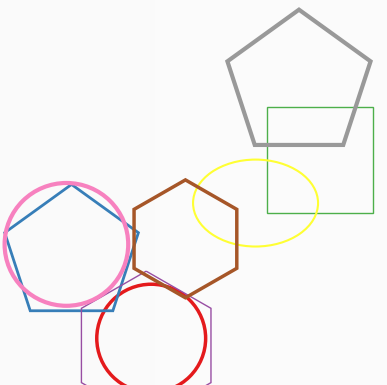[{"shape": "circle", "thickness": 2.5, "radius": 0.7, "center": [0.39, 0.121]}, {"shape": "pentagon", "thickness": 2, "radius": 0.91, "center": [0.185, 0.34]}, {"shape": "square", "thickness": 1, "radius": 0.69, "center": [0.826, 0.584]}, {"shape": "hexagon", "thickness": 1, "radius": 0.97, "center": [0.377, 0.103]}, {"shape": "oval", "thickness": 1.5, "radius": 0.81, "center": [0.66, 0.473]}, {"shape": "hexagon", "thickness": 2.5, "radius": 0.77, "center": [0.479, 0.38]}, {"shape": "circle", "thickness": 3, "radius": 0.8, "center": [0.171, 0.365]}, {"shape": "pentagon", "thickness": 3, "radius": 0.97, "center": [0.772, 0.781]}]